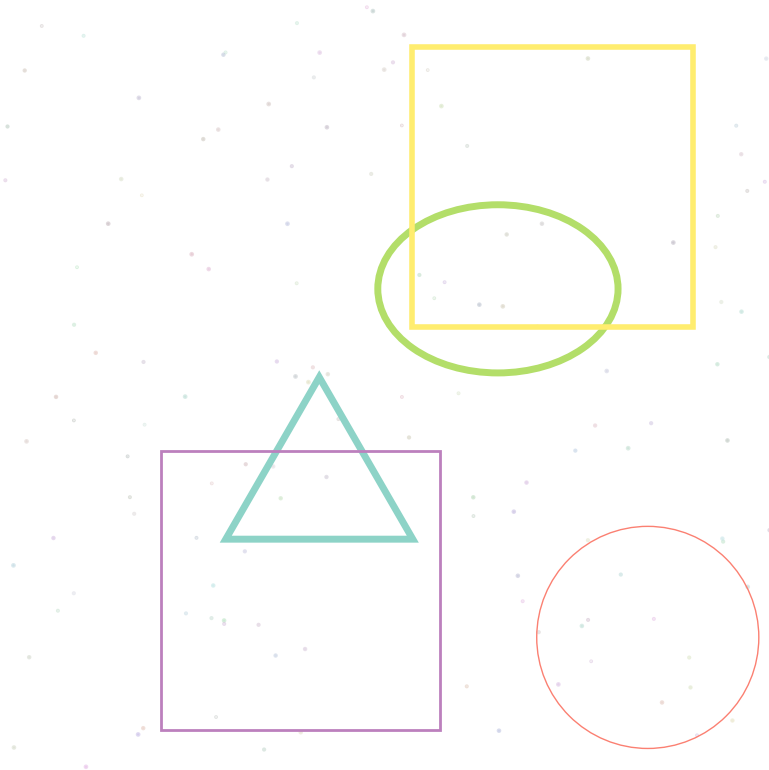[{"shape": "triangle", "thickness": 2.5, "radius": 0.7, "center": [0.415, 0.37]}, {"shape": "circle", "thickness": 0.5, "radius": 0.72, "center": [0.841, 0.172]}, {"shape": "oval", "thickness": 2.5, "radius": 0.78, "center": [0.647, 0.625]}, {"shape": "square", "thickness": 1, "radius": 0.91, "center": [0.39, 0.233]}, {"shape": "square", "thickness": 2, "radius": 0.91, "center": [0.717, 0.757]}]